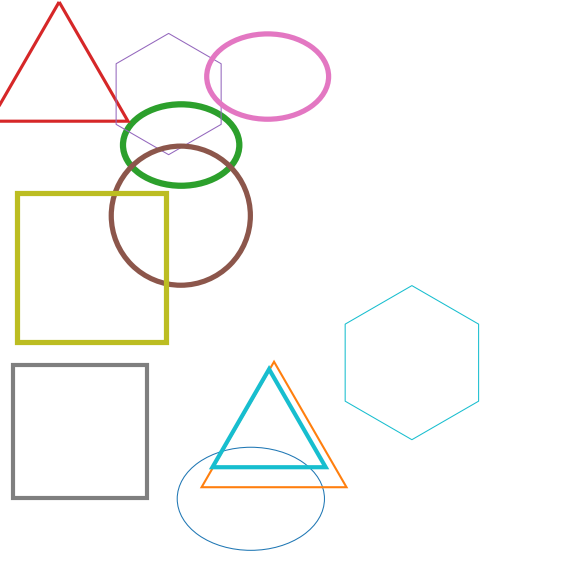[{"shape": "oval", "thickness": 0.5, "radius": 0.64, "center": [0.434, 0.135]}, {"shape": "triangle", "thickness": 1, "radius": 0.72, "center": [0.475, 0.228]}, {"shape": "oval", "thickness": 3, "radius": 0.5, "center": [0.314, 0.748]}, {"shape": "triangle", "thickness": 1.5, "radius": 0.69, "center": [0.102, 0.858]}, {"shape": "hexagon", "thickness": 0.5, "radius": 0.52, "center": [0.292, 0.836]}, {"shape": "circle", "thickness": 2.5, "radius": 0.6, "center": [0.313, 0.626]}, {"shape": "oval", "thickness": 2.5, "radius": 0.53, "center": [0.463, 0.867]}, {"shape": "square", "thickness": 2, "radius": 0.58, "center": [0.139, 0.252]}, {"shape": "square", "thickness": 2.5, "radius": 0.64, "center": [0.159, 0.536]}, {"shape": "hexagon", "thickness": 0.5, "radius": 0.67, "center": [0.713, 0.371]}, {"shape": "triangle", "thickness": 2, "radius": 0.57, "center": [0.466, 0.247]}]